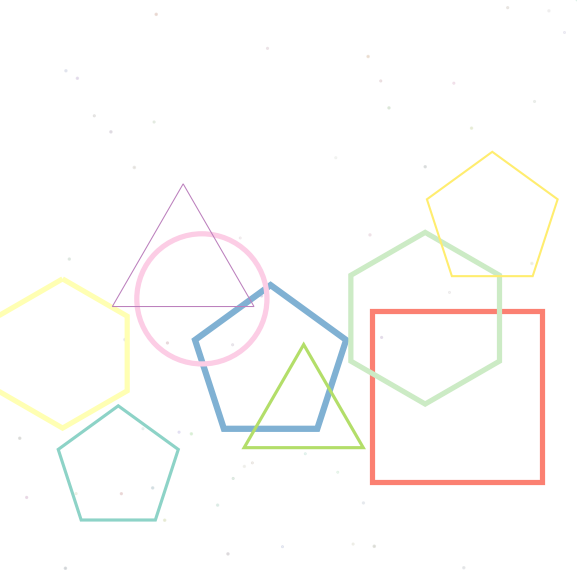[{"shape": "pentagon", "thickness": 1.5, "radius": 0.55, "center": [0.205, 0.187]}, {"shape": "hexagon", "thickness": 2.5, "radius": 0.65, "center": [0.108, 0.387]}, {"shape": "square", "thickness": 2.5, "radius": 0.74, "center": [0.792, 0.313]}, {"shape": "pentagon", "thickness": 3, "radius": 0.69, "center": [0.469, 0.368]}, {"shape": "triangle", "thickness": 1.5, "radius": 0.6, "center": [0.526, 0.283]}, {"shape": "circle", "thickness": 2.5, "radius": 0.56, "center": [0.35, 0.482]}, {"shape": "triangle", "thickness": 0.5, "radius": 0.71, "center": [0.317, 0.539]}, {"shape": "hexagon", "thickness": 2.5, "radius": 0.74, "center": [0.736, 0.448]}, {"shape": "pentagon", "thickness": 1, "radius": 0.6, "center": [0.852, 0.617]}]